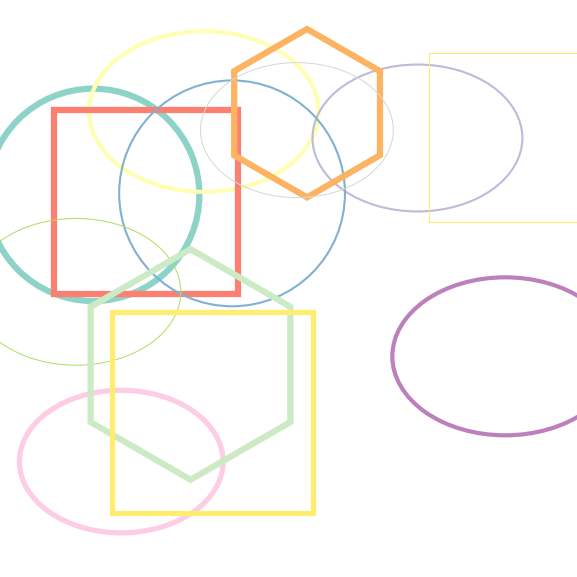[{"shape": "circle", "thickness": 3, "radius": 0.92, "center": [0.161, 0.662]}, {"shape": "oval", "thickness": 2, "radius": 0.99, "center": [0.353, 0.806]}, {"shape": "oval", "thickness": 1, "radius": 0.91, "center": [0.723, 0.76]}, {"shape": "square", "thickness": 3, "radius": 0.8, "center": [0.253, 0.649]}, {"shape": "circle", "thickness": 1, "radius": 0.98, "center": [0.402, 0.664]}, {"shape": "hexagon", "thickness": 3, "radius": 0.73, "center": [0.532, 0.803]}, {"shape": "oval", "thickness": 0.5, "radius": 0.91, "center": [0.132, 0.494]}, {"shape": "oval", "thickness": 2.5, "radius": 0.88, "center": [0.21, 0.2]}, {"shape": "oval", "thickness": 0.5, "radius": 0.83, "center": [0.514, 0.774]}, {"shape": "oval", "thickness": 2, "radius": 0.98, "center": [0.875, 0.382]}, {"shape": "hexagon", "thickness": 3, "radius": 1.0, "center": [0.33, 0.368]}, {"shape": "square", "thickness": 2.5, "radius": 0.87, "center": [0.368, 0.285]}, {"shape": "square", "thickness": 0.5, "radius": 0.73, "center": [0.89, 0.762]}]